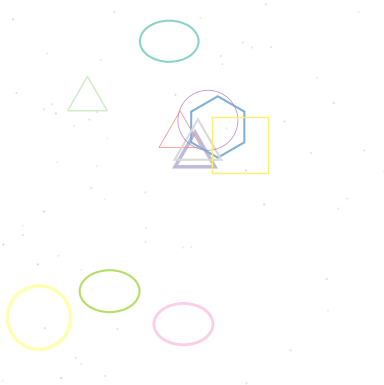[{"shape": "oval", "thickness": 1.5, "radius": 0.38, "center": [0.44, 0.893]}, {"shape": "circle", "thickness": 2.5, "radius": 0.41, "center": [0.101, 0.175]}, {"shape": "triangle", "thickness": 2.5, "radius": 0.3, "center": [0.507, 0.597]}, {"shape": "triangle", "thickness": 0.5, "radius": 0.32, "center": [0.468, 0.648]}, {"shape": "hexagon", "thickness": 1.5, "radius": 0.4, "center": [0.566, 0.67]}, {"shape": "oval", "thickness": 1.5, "radius": 0.39, "center": [0.285, 0.244]}, {"shape": "oval", "thickness": 2, "radius": 0.38, "center": [0.477, 0.158]}, {"shape": "triangle", "thickness": 1.5, "radius": 0.35, "center": [0.514, 0.62]}, {"shape": "circle", "thickness": 0.5, "radius": 0.39, "center": [0.54, 0.688]}, {"shape": "triangle", "thickness": 1, "radius": 0.3, "center": [0.227, 0.742]}, {"shape": "square", "thickness": 1, "radius": 0.36, "center": [0.624, 0.623]}]